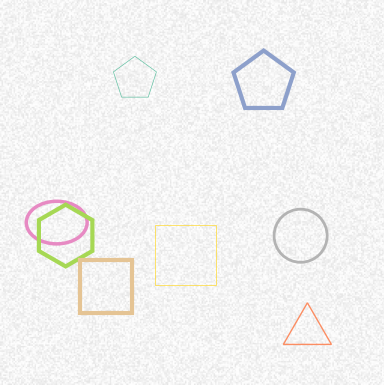[{"shape": "pentagon", "thickness": 0.5, "radius": 0.29, "center": [0.35, 0.795]}, {"shape": "triangle", "thickness": 1, "radius": 0.36, "center": [0.798, 0.141]}, {"shape": "pentagon", "thickness": 3, "radius": 0.41, "center": [0.685, 0.786]}, {"shape": "oval", "thickness": 2.5, "radius": 0.4, "center": [0.147, 0.422]}, {"shape": "hexagon", "thickness": 3, "radius": 0.4, "center": [0.171, 0.388]}, {"shape": "square", "thickness": 0.5, "radius": 0.39, "center": [0.482, 0.338]}, {"shape": "square", "thickness": 3, "radius": 0.34, "center": [0.275, 0.256]}, {"shape": "circle", "thickness": 2, "radius": 0.34, "center": [0.781, 0.388]}]